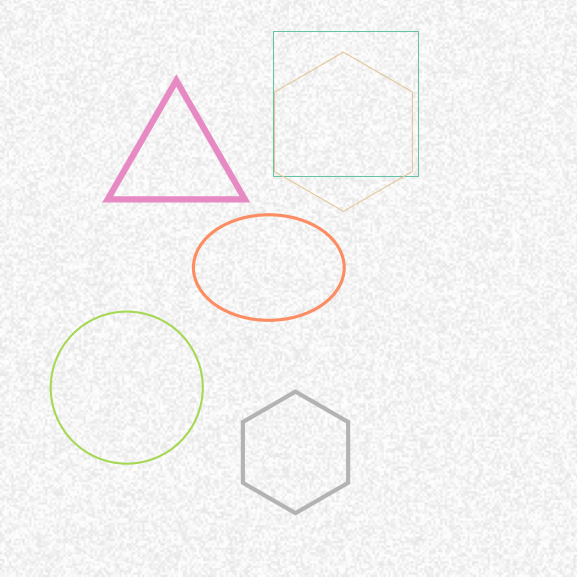[{"shape": "square", "thickness": 0.5, "radius": 0.63, "center": [0.598, 0.82]}, {"shape": "oval", "thickness": 1.5, "radius": 0.65, "center": [0.465, 0.536]}, {"shape": "triangle", "thickness": 3, "radius": 0.69, "center": [0.305, 0.723]}, {"shape": "circle", "thickness": 1, "radius": 0.66, "center": [0.219, 0.328]}, {"shape": "hexagon", "thickness": 0.5, "radius": 0.69, "center": [0.595, 0.771]}, {"shape": "hexagon", "thickness": 2, "radius": 0.53, "center": [0.512, 0.216]}]